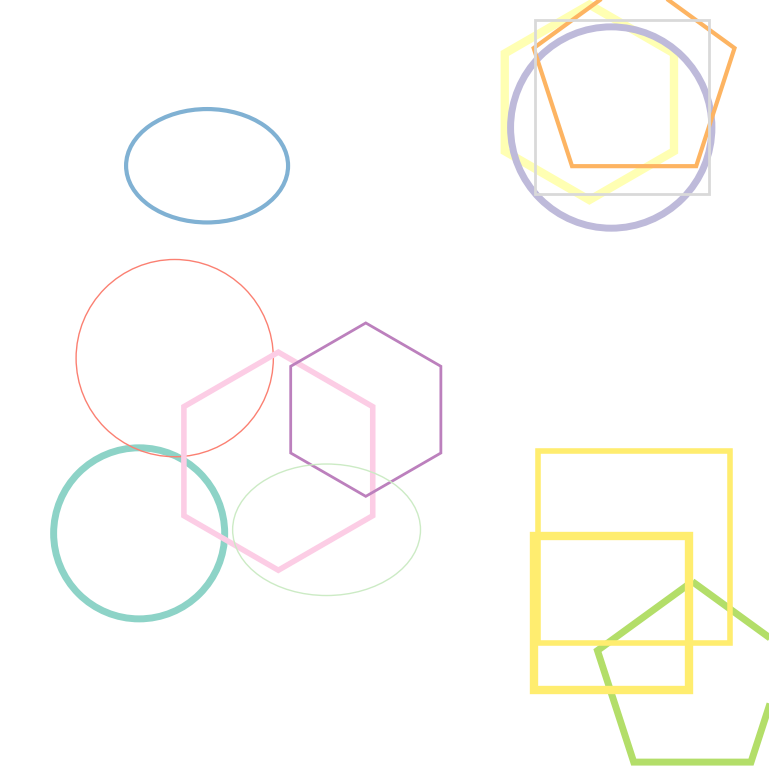[{"shape": "circle", "thickness": 2.5, "radius": 0.56, "center": [0.181, 0.307]}, {"shape": "hexagon", "thickness": 3, "radius": 0.63, "center": [0.765, 0.867]}, {"shape": "circle", "thickness": 2.5, "radius": 0.65, "center": [0.794, 0.834]}, {"shape": "circle", "thickness": 0.5, "radius": 0.64, "center": [0.227, 0.535]}, {"shape": "oval", "thickness": 1.5, "radius": 0.53, "center": [0.269, 0.785]}, {"shape": "pentagon", "thickness": 1.5, "radius": 0.69, "center": [0.824, 0.895]}, {"shape": "pentagon", "thickness": 2.5, "radius": 0.65, "center": [0.899, 0.115]}, {"shape": "hexagon", "thickness": 2, "radius": 0.71, "center": [0.361, 0.401]}, {"shape": "square", "thickness": 1, "radius": 0.57, "center": [0.808, 0.861]}, {"shape": "hexagon", "thickness": 1, "radius": 0.56, "center": [0.475, 0.468]}, {"shape": "oval", "thickness": 0.5, "radius": 0.61, "center": [0.424, 0.312]}, {"shape": "square", "thickness": 3, "radius": 0.5, "center": [0.794, 0.204]}, {"shape": "square", "thickness": 2, "radius": 0.62, "center": [0.823, 0.29]}]